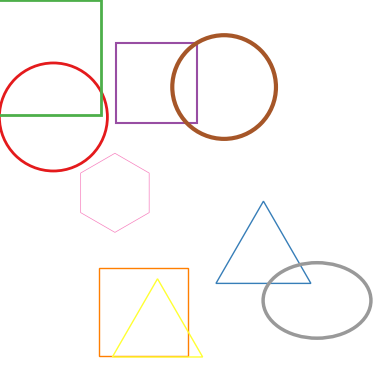[{"shape": "circle", "thickness": 2, "radius": 0.7, "center": [0.139, 0.696]}, {"shape": "triangle", "thickness": 1, "radius": 0.71, "center": [0.684, 0.335]}, {"shape": "square", "thickness": 2, "radius": 0.75, "center": [0.113, 0.85]}, {"shape": "square", "thickness": 1.5, "radius": 0.52, "center": [0.407, 0.784]}, {"shape": "square", "thickness": 1, "radius": 0.57, "center": [0.373, 0.189]}, {"shape": "triangle", "thickness": 1, "radius": 0.68, "center": [0.409, 0.141]}, {"shape": "circle", "thickness": 3, "radius": 0.67, "center": [0.582, 0.774]}, {"shape": "hexagon", "thickness": 0.5, "radius": 0.51, "center": [0.298, 0.499]}, {"shape": "oval", "thickness": 2.5, "radius": 0.7, "center": [0.823, 0.22]}]